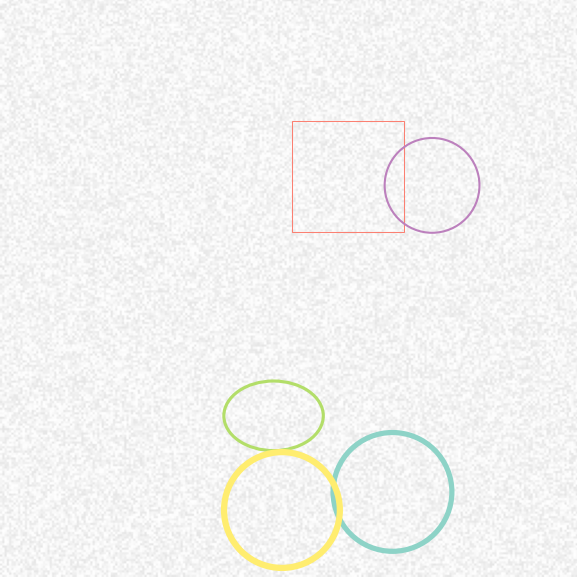[{"shape": "circle", "thickness": 2.5, "radius": 0.51, "center": [0.68, 0.147]}, {"shape": "square", "thickness": 0.5, "radius": 0.48, "center": [0.602, 0.694]}, {"shape": "oval", "thickness": 1.5, "radius": 0.43, "center": [0.474, 0.279]}, {"shape": "circle", "thickness": 1, "radius": 0.41, "center": [0.748, 0.678]}, {"shape": "circle", "thickness": 3, "radius": 0.5, "center": [0.488, 0.116]}]